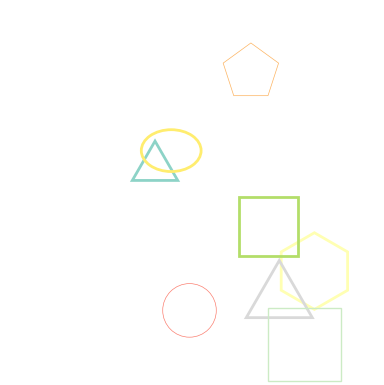[{"shape": "triangle", "thickness": 2, "radius": 0.34, "center": [0.403, 0.565]}, {"shape": "hexagon", "thickness": 2, "radius": 0.5, "center": [0.817, 0.296]}, {"shape": "circle", "thickness": 0.5, "radius": 0.35, "center": [0.492, 0.194]}, {"shape": "pentagon", "thickness": 0.5, "radius": 0.38, "center": [0.652, 0.813]}, {"shape": "square", "thickness": 2, "radius": 0.39, "center": [0.698, 0.412]}, {"shape": "triangle", "thickness": 2, "radius": 0.5, "center": [0.725, 0.224]}, {"shape": "square", "thickness": 1, "radius": 0.47, "center": [0.791, 0.105]}, {"shape": "oval", "thickness": 2, "radius": 0.39, "center": [0.445, 0.609]}]